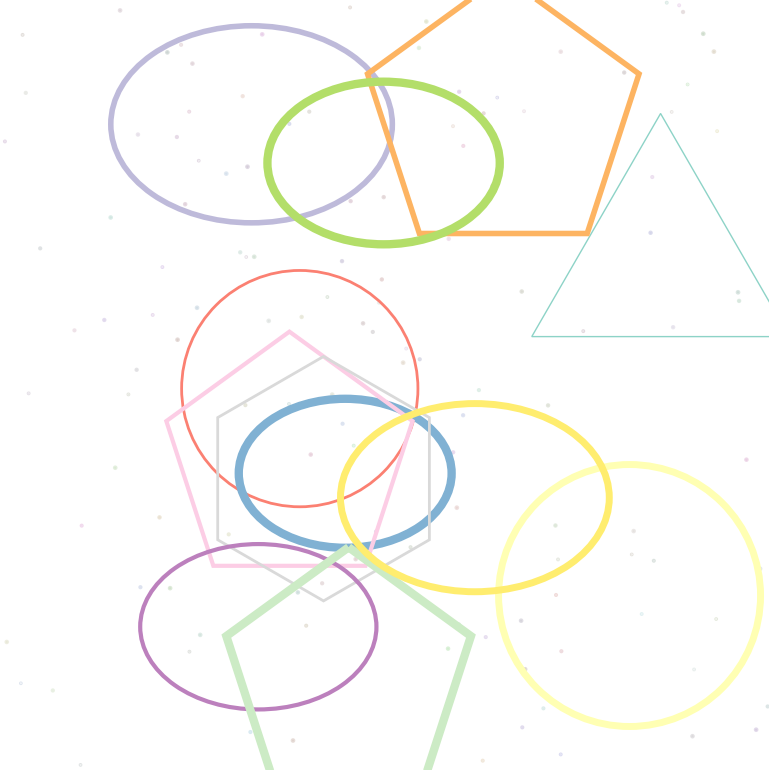[{"shape": "triangle", "thickness": 0.5, "radius": 0.97, "center": [0.858, 0.659]}, {"shape": "circle", "thickness": 2.5, "radius": 0.85, "center": [0.818, 0.227]}, {"shape": "oval", "thickness": 2, "radius": 0.91, "center": [0.327, 0.839]}, {"shape": "circle", "thickness": 1, "radius": 0.77, "center": [0.389, 0.495]}, {"shape": "oval", "thickness": 3, "radius": 0.69, "center": [0.448, 0.385]}, {"shape": "pentagon", "thickness": 2, "radius": 0.93, "center": [0.654, 0.847]}, {"shape": "oval", "thickness": 3, "radius": 0.75, "center": [0.498, 0.788]}, {"shape": "pentagon", "thickness": 1.5, "radius": 0.84, "center": [0.376, 0.401]}, {"shape": "hexagon", "thickness": 1, "radius": 0.79, "center": [0.42, 0.378]}, {"shape": "oval", "thickness": 1.5, "radius": 0.77, "center": [0.335, 0.186]}, {"shape": "pentagon", "thickness": 3, "radius": 0.84, "center": [0.453, 0.122]}, {"shape": "oval", "thickness": 2.5, "radius": 0.87, "center": [0.617, 0.354]}]